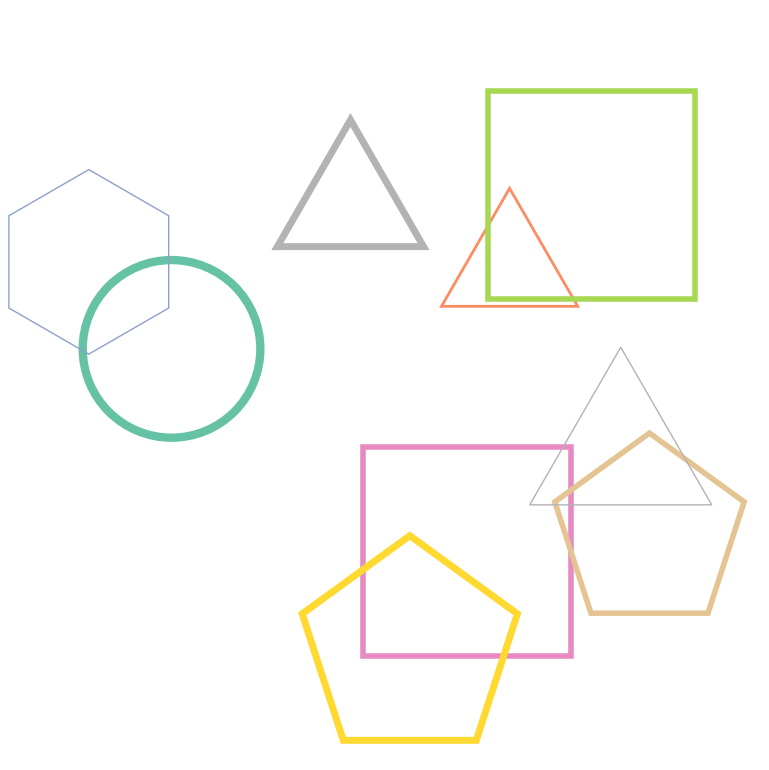[{"shape": "circle", "thickness": 3, "radius": 0.58, "center": [0.223, 0.547]}, {"shape": "triangle", "thickness": 1, "radius": 0.51, "center": [0.662, 0.653]}, {"shape": "hexagon", "thickness": 0.5, "radius": 0.6, "center": [0.115, 0.66]}, {"shape": "square", "thickness": 2, "radius": 0.68, "center": [0.607, 0.284]}, {"shape": "square", "thickness": 2, "radius": 0.67, "center": [0.768, 0.747]}, {"shape": "pentagon", "thickness": 2.5, "radius": 0.73, "center": [0.532, 0.157]}, {"shape": "pentagon", "thickness": 2, "radius": 0.65, "center": [0.843, 0.308]}, {"shape": "triangle", "thickness": 0.5, "radius": 0.68, "center": [0.806, 0.413]}, {"shape": "triangle", "thickness": 2.5, "radius": 0.55, "center": [0.455, 0.735]}]